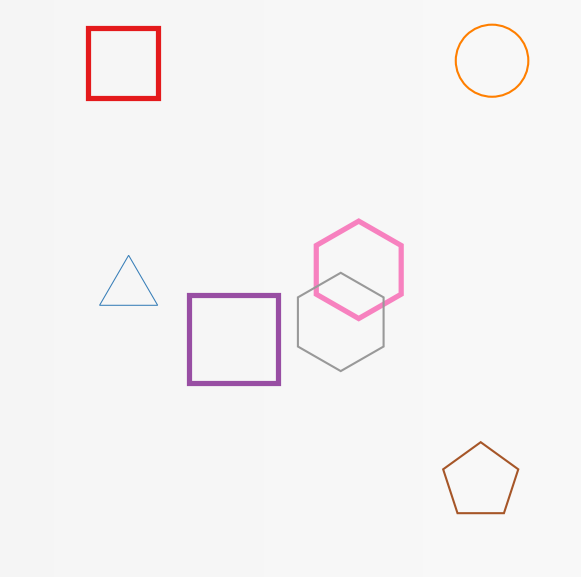[{"shape": "square", "thickness": 2.5, "radius": 0.3, "center": [0.212, 0.89]}, {"shape": "triangle", "thickness": 0.5, "radius": 0.29, "center": [0.221, 0.499]}, {"shape": "square", "thickness": 2.5, "radius": 0.38, "center": [0.402, 0.412]}, {"shape": "circle", "thickness": 1, "radius": 0.31, "center": [0.847, 0.894]}, {"shape": "pentagon", "thickness": 1, "radius": 0.34, "center": [0.827, 0.165]}, {"shape": "hexagon", "thickness": 2.5, "radius": 0.42, "center": [0.617, 0.532]}, {"shape": "hexagon", "thickness": 1, "radius": 0.43, "center": [0.586, 0.442]}]